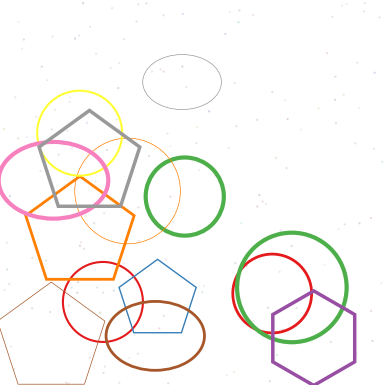[{"shape": "circle", "thickness": 1.5, "radius": 0.52, "center": [0.267, 0.216]}, {"shape": "circle", "thickness": 2, "radius": 0.51, "center": [0.707, 0.238]}, {"shape": "pentagon", "thickness": 1, "radius": 0.53, "center": [0.409, 0.221]}, {"shape": "circle", "thickness": 3, "radius": 0.71, "center": [0.758, 0.253]}, {"shape": "circle", "thickness": 3, "radius": 0.51, "center": [0.48, 0.489]}, {"shape": "hexagon", "thickness": 2.5, "radius": 0.61, "center": [0.815, 0.122]}, {"shape": "circle", "thickness": 0.5, "radius": 0.69, "center": [0.331, 0.504]}, {"shape": "pentagon", "thickness": 2, "radius": 0.74, "center": [0.208, 0.394]}, {"shape": "circle", "thickness": 1.5, "radius": 0.55, "center": [0.207, 0.654]}, {"shape": "pentagon", "thickness": 0.5, "radius": 0.73, "center": [0.133, 0.121]}, {"shape": "oval", "thickness": 2, "radius": 0.64, "center": [0.403, 0.128]}, {"shape": "oval", "thickness": 3, "radius": 0.71, "center": [0.139, 0.532]}, {"shape": "pentagon", "thickness": 2.5, "radius": 0.69, "center": [0.232, 0.576]}, {"shape": "oval", "thickness": 0.5, "radius": 0.51, "center": [0.473, 0.787]}]